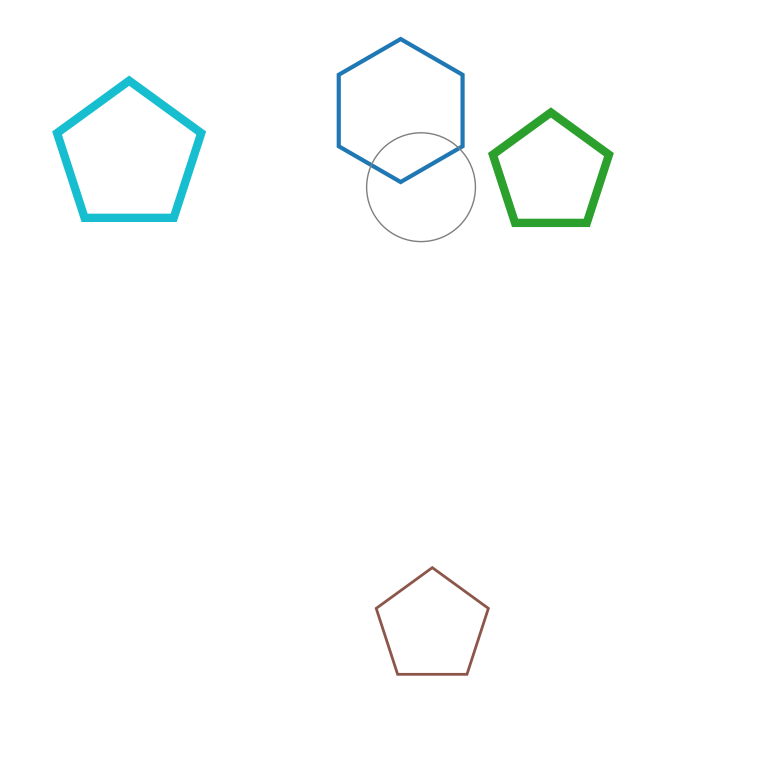[{"shape": "hexagon", "thickness": 1.5, "radius": 0.46, "center": [0.52, 0.856]}, {"shape": "pentagon", "thickness": 3, "radius": 0.4, "center": [0.715, 0.775]}, {"shape": "pentagon", "thickness": 1, "radius": 0.38, "center": [0.561, 0.186]}, {"shape": "circle", "thickness": 0.5, "radius": 0.35, "center": [0.547, 0.757]}, {"shape": "pentagon", "thickness": 3, "radius": 0.49, "center": [0.168, 0.797]}]